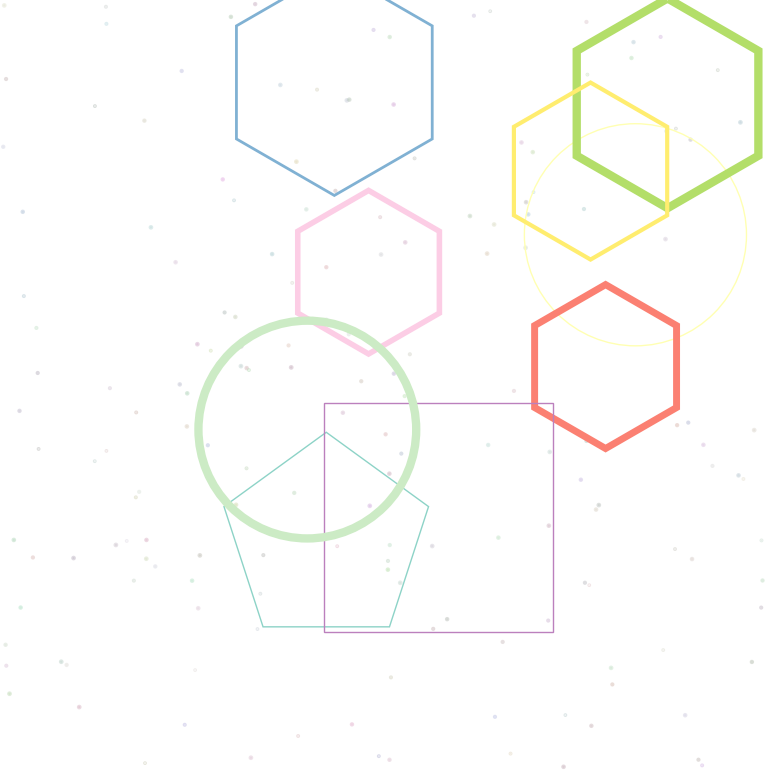[{"shape": "pentagon", "thickness": 0.5, "radius": 0.7, "center": [0.424, 0.299]}, {"shape": "circle", "thickness": 0.5, "radius": 0.72, "center": [0.825, 0.695]}, {"shape": "hexagon", "thickness": 2.5, "radius": 0.53, "center": [0.786, 0.524]}, {"shape": "hexagon", "thickness": 1, "radius": 0.73, "center": [0.434, 0.893]}, {"shape": "hexagon", "thickness": 3, "radius": 0.68, "center": [0.867, 0.866]}, {"shape": "hexagon", "thickness": 2, "radius": 0.53, "center": [0.479, 0.646]}, {"shape": "square", "thickness": 0.5, "radius": 0.74, "center": [0.569, 0.328]}, {"shape": "circle", "thickness": 3, "radius": 0.71, "center": [0.399, 0.442]}, {"shape": "hexagon", "thickness": 1.5, "radius": 0.57, "center": [0.767, 0.778]}]